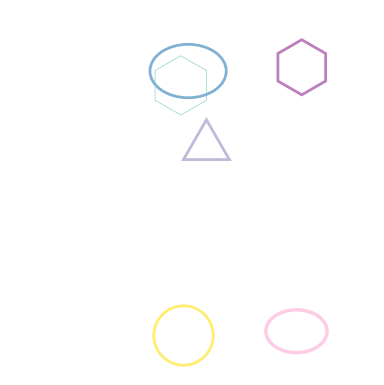[{"shape": "hexagon", "thickness": 0.5, "radius": 0.39, "center": [0.47, 0.778]}, {"shape": "triangle", "thickness": 2, "radius": 0.34, "center": [0.536, 0.62]}, {"shape": "oval", "thickness": 2, "radius": 0.5, "center": [0.489, 0.815]}, {"shape": "oval", "thickness": 2.5, "radius": 0.4, "center": [0.77, 0.14]}, {"shape": "hexagon", "thickness": 2, "radius": 0.36, "center": [0.784, 0.825]}, {"shape": "circle", "thickness": 2, "radius": 0.39, "center": [0.477, 0.129]}]